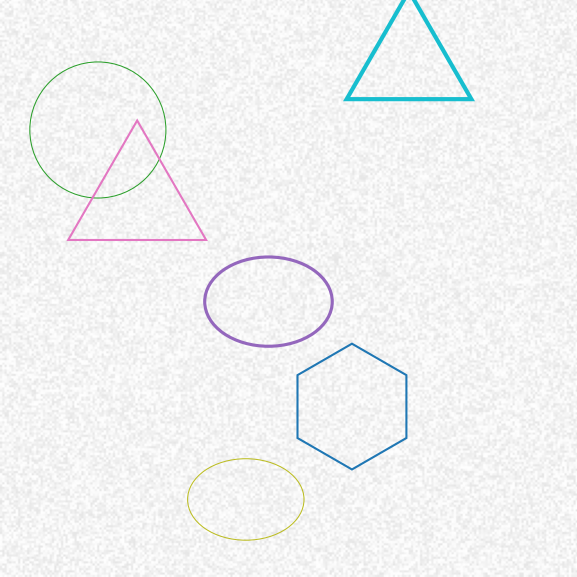[{"shape": "hexagon", "thickness": 1, "radius": 0.54, "center": [0.609, 0.295]}, {"shape": "circle", "thickness": 0.5, "radius": 0.59, "center": [0.169, 0.774]}, {"shape": "oval", "thickness": 1.5, "radius": 0.55, "center": [0.465, 0.477]}, {"shape": "triangle", "thickness": 1, "radius": 0.69, "center": [0.238, 0.653]}, {"shape": "oval", "thickness": 0.5, "radius": 0.5, "center": [0.426, 0.134]}, {"shape": "triangle", "thickness": 2, "radius": 0.62, "center": [0.708, 0.89]}]